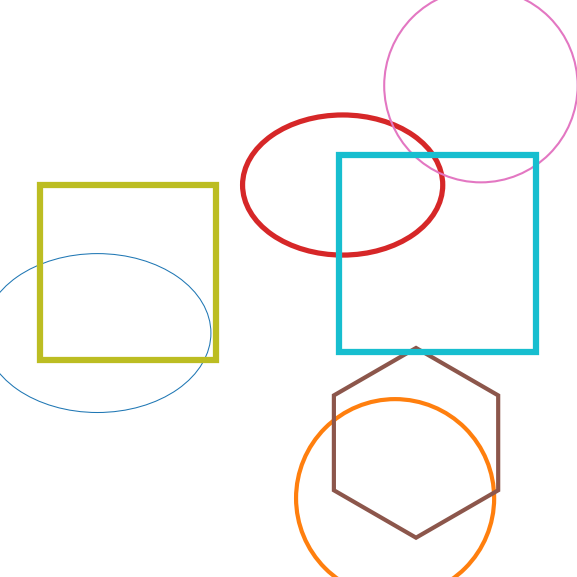[{"shape": "oval", "thickness": 0.5, "radius": 0.98, "center": [0.169, 0.422]}, {"shape": "circle", "thickness": 2, "radius": 0.86, "center": [0.684, 0.137]}, {"shape": "oval", "thickness": 2.5, "radius": 0.87, "center": [0.593, 0.679]}, {"shape": "hexagon", "thickness": 2, "radius": 0.82, "center": [0.72, 0.232]}, {"shape": "circle", "thickness": 1, "radius": 0.84, "center": [0.833, 0.851]}, {"shape": "square", "thickness": 3, "radius": 0.76, "center": [0.222, 0.527]}, {"shape": "square", "thickness": 3, "radius": 0.85, "center": [0.758, 0.56]}]